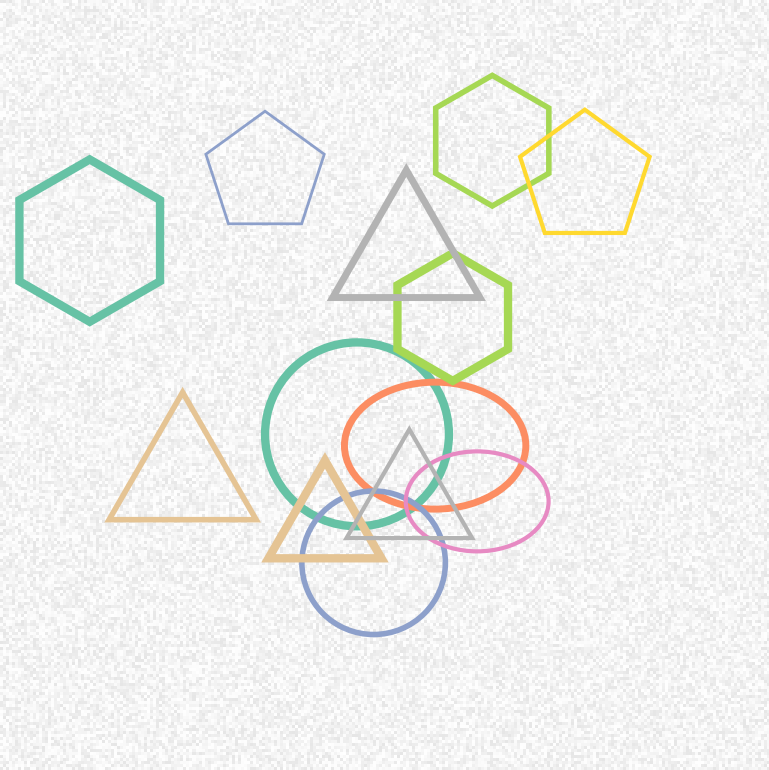[{"shape": "circle", "thickness": 3, "radius": 0.6, "center": [0.464, 0.436]}, {"shape": "hexagon", "thickness": 3, "radius": 0.53, "center": [0.117, 0.687]}, {"shape": "oval", "thickness": 2.5, "radius": 0.59, "center": [0.565, 0.421]}, {"shape": "circle", "thickness": 2, "radius": 0.47, "center": [0.485, 0.269]}, {"shape": "pentagon", "thickness": 1, "radius": 0.4, "center": [0.344, 0.775]}, {"shape": "oval", "thickness": 1.5, "radius": 0.46, "center": [0.62, 0.349]}, {"shape": "hexagon", "thickness": 3, "radius": 0.41, "center": [0.588, 0.588]}, {"shape": "hexagon", "thickness": 2, "radius": 0.42, "center": [0.639, 0.817]}, {"shape": "pentagon", "thickness": 1.5, "radius": 0.44, "center": [0.76, 0.769]}, {"shape": "triangle", "thickness": 2, "radius": 0.55, "center": [0.237, 0.38]}, {"shape": "triangle", "thickness": 3, "radius": 0.42, "center": [0.422, 0.317]}, {"shape": "triangle", "thickness": 1.5, "radius": 0.47, "center": [0.532, 0.348]}, {"shape": "triangle", "thickness": 2.5, "radius": 0.55, "center": [0.528, 0.669]}]